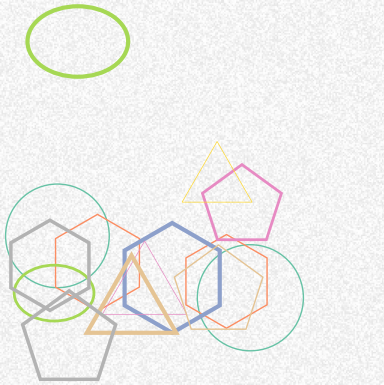[{"shape": "circle", "thickness": 1, "radius": 0.67, "center": [0.149, 0.387]}, {"shape": "circle", "thickness": 1, "radius": 0.69, "center": [0.65, 0.227]}, {"shape": "hexagon", "thickness": 1, "radius": 0.61, "center": [0.588, 0.269]}, {"shape": "hexagon", "thickness": 1, "radius": 0.63, "center": [0.253, 0.317]}, {"shape": "hexagon", "thickness": 3, "radius": 0.71, "center": [0.447, 0.278]}, {"shape": "triangle", "thickness": 0.5, "radius": 0.63, "center": [0.376, 0.247]}, {"shape": "pentagon", "thickness": 2, "radius": 0.54, "center": [0.628, 0.465]}, {"shape": "oval", "thickness": 3, "radius": 0.65, "center": [0.202, 0.892]}, {"shape": "oval", "thickness": 2, "radius": 0.52, "center": [0.14, 0.239]}, {"shape": "triangle", "thickness": 0.5, "radius": 0.53, "center": [0.564, 0.527]}, {"shape": "pentagon", "thickness": 1, "radius": 0.6, "center": [0.568, 0.243]}, {"shape": "triangle", "thickness": 3, "radius": 0.67, "center": [0.342, 0.203]}, {"shape": "pentagon", "thickness": 2.5, "radius": 0.64, "center": [0.18, 0.117]}, {"shape": "hexagon", "thickness": 2.5, "radius": 0.59, "center": [0.13, 0.311]}]